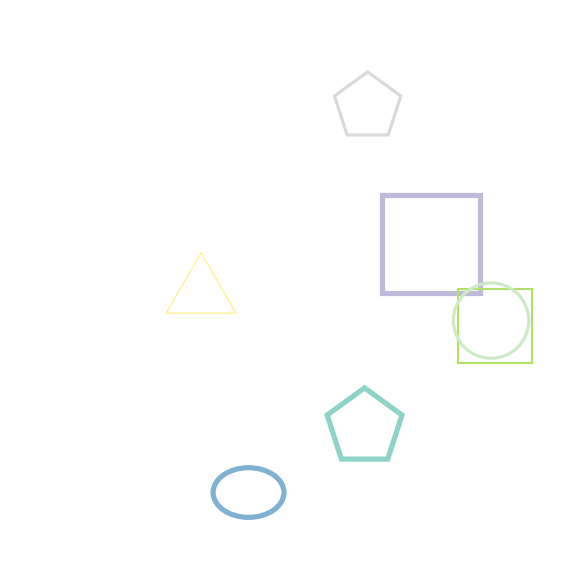[{"shape": "pentagon", "thickness": 2.5, "radius": 0.34, "center": [0.631, 0.259]}, {"shape": "square", "thickness": 2.5, "radius": 0.42, "center": [0.746, 0.576]}, {"shape": "oval", "thickness": 2.5, "radius": 0.31, "center": [0.43, 0.146]}, {"shape": "square", "thickness": 1, "radius": 0.32, "center": [0.857, 0.435]}, {"shape": "pentagon", "thickness": 1.5, "radius": 0.3, "center": [0.637, 0.814]}, {"shape": "circle", "thickness": 1.5, "radius": 0.33, "center": [0.85, 0.444]}, {"shape": "triangle", "thickness": 0.5, "radius": 0.35, "center": [0.348, 0.492]}]